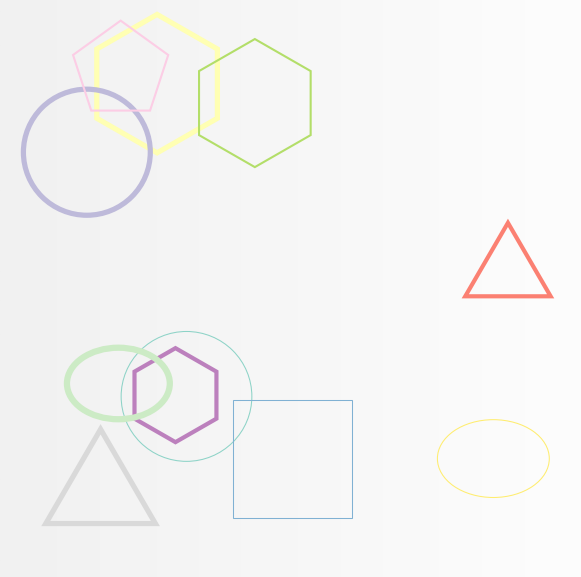[{"shape": "circle", "thickness": 0.5, "radius": 0.56, "center": [0.321, 0.313]}, {"shape": "hexagon", "thickness": 2.5, "radius": 0.6, "center": [0.27, 0.854]}, {"shape": "circle", "thickness": 2.5, "radius": 0.55, "center": [0.149, 0.736]}, {"shape": "triangle", "thickness": 2, "radius": 0.42, "center": [0.874, 0.528]}, {"shape": "square", "thickness": 0.5, "radius": 0.51, "center": [0.502, 0.204]}, {"shape": "hexagon", "thickness": 1, "radius": 0.55, "center": [0.438, 0.821]}, {"shape": "pentagon", "thickness": 1, "radius": 0.43, "center": [0.208, 0.877]}, {"shape": "triangle", "thickness": 2.5, "radius": 0.54, "center": [0.173, 0.147]}, {"shape": "hexagon", "thickness": 2, "radius": 0.41, "center": [0.302, 0.315]}, {"shape": "oval", "thickness": 3, "radius": 0.44, "center": [0.204, 0.335]}, {"shape": "oval", "thickness": 0.5, "radius": 0.48, "center": [0.849, 0.205]}]